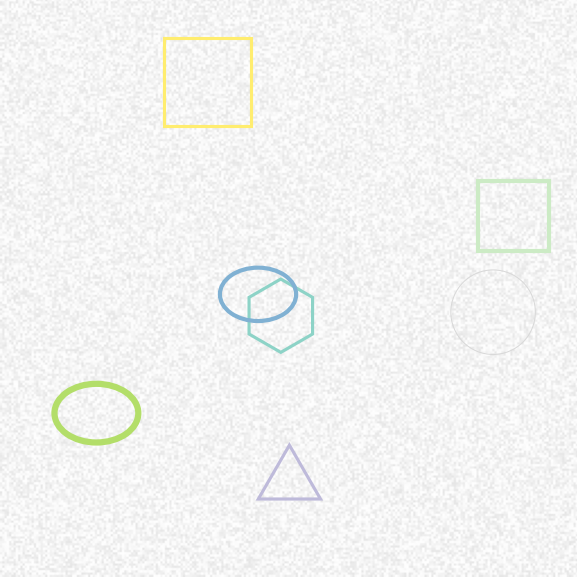[{"shape": "hexagon", "thickness": 1.5, "radius": 0.32, "center": [0.486, 0.452]}, {"shape": "triangle", "thickness": 1.5, "radius": 0.31, "center": [0.501, 0.166]}, {"shape": "oval", "thickness": 2, "radius": 0.33, "center": [0.447, 0.489]}, {"shape": "oval", "thickness": 3, "radius": 0.36, "center": [0.167, 0.284]}, {"shape": "circle", "thickness": 0.5, "radius": 0.37, "center": [0.854, 0.459]}, {"shape": "square", "thickness": 2, "radius": 0.31, "center": [0.89, 0.625]}, {"shape": "square", "thickness": 1.5, "radius": 0.38, "center": [0.359, 0.858]}]